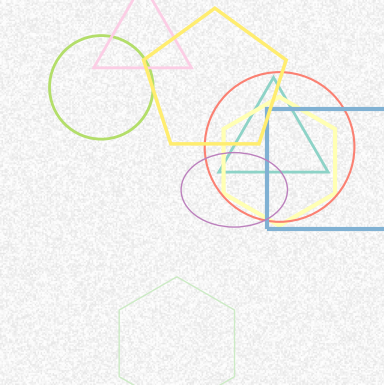[{"shape": "triangle", "thickness": 2, "radius": 0.82, "center": [0.71, 0.635]}, {"shape": "hexagon", "thickness": 3, "radius": 0.84, "center": [0.725, 0.581]}, {"shape": "circle", "thickness": 1.5, "radius": 0.97, "center": [0.726, 0.618]}, {"shape": "square", "thickness": 3, "radius": 0.78, "center": [0.848, 0.561]}, {"shape": "circle", "thickness": 2, "radius": 0.67, "center": [0.263, 0.773]}, {"shape": "triangle", "thickness": 2, "radius": 0.73, "center": [0.37, 0.897]}, {"shape": "oval", "thickness": 1, "radius": 0.69, "center": [0.609, 0.507]}, {"shape": "hexagon", "thickness": 1, "radius": 0.87, "center": [0.459, 0.108]}, {"shape": "pentagon", "thickness": 2.5, "radius": 0.97, "center": [0.558, 0.784]}]